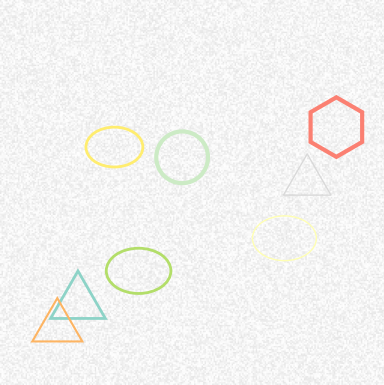[{"shape": "triangle", "thickness": 2, "radius": 0.41, "center": [0.203, 0.214]}, {"shape": "oval", "thickness": 1, "radius": 0.42, "center": [0.739, 0.381]}, {"shape": "hexagon", "thickness": 3, "radius": 0.39, "center": [0.874, 0.67]}, {"shape": "triangle", "thickness": 1.5, "radius": 0.37, "center": [0.149, 0.151]}, {"shape": "oval", "thickness": 2, "radius": 0.42, "center": [0.36, 0.296]}, {"shape": "triangle", "thickness": 1, "radius": 0.36, "center": [0.798, 0.529]}, {"shape": "circle", "thickness": 3, "radius": 0.34, "center": [0.473, 0.591]}, {"shape": "oval", "thickness": 2, "radius": 0.37, "center": [0.297, 0.618]}]